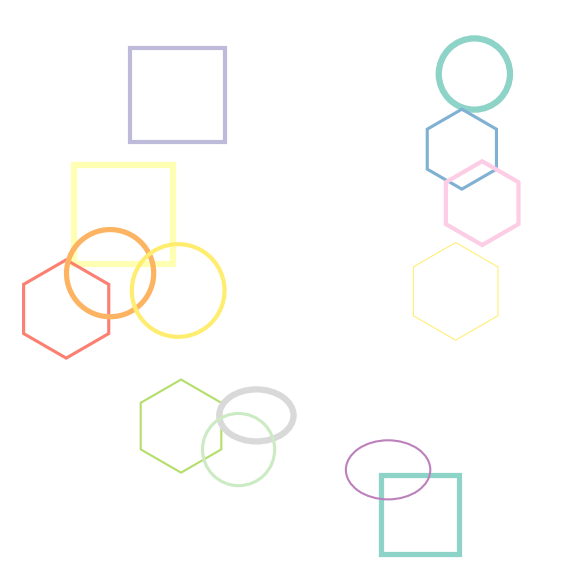[{"shape": "square", "thickness": 2.5, "radius": 0.34, "center": [0.728, 0.108]}, {"shape": "circle", "thickness": 3, "radius": 0.31, "center": [0.821, 0.871]}, {"shape": "square", "thickness": 3, "radius": 0.43, "center": [0.214, 0.628]}, {"shape": "square", "thickness": 2, "radius": 0.41, "center": [0.307, 0.835]}, {"shape": "hexagon", "thickness": 1.5, "radius": 0.43, "center": [0.115, 0.464]}, {"shape": "hexagon", "thickness": 1.5, "radius": 0.35, "center": [0.8, 0.741]}, {"shape": "circle", "thickness": 2.5, "radius": 0.38, "center": [0.191, 0.526]}, {"shape": "hexagon", "thickness": 1, "radius": 0.4, "center": [0.313, 0.261]}, {"shape": "hexagon", "thickness": 2, "radius": 0.36, "center": [0.835, 0.647]}, {"shape": "oval", "thickness": 3, "radius": 0.32, "center": [0.444, 0.28]}, {"shape": "oval", "thickness": 1, "radius": 0.37, "center": [0.672, 0.186]}, {"shape": "circle", "thickness": 1.5, "radius": 0.31, "center": [0.413, 0.221]}, {"shape": "hexagon", "thickness": 0.5, "radius": 0.42, "center": [0.789, 0.495]}, {"shape": "circle", "thickness": 2, "radius": 0.4, "center": [0.308, 0.496]}]